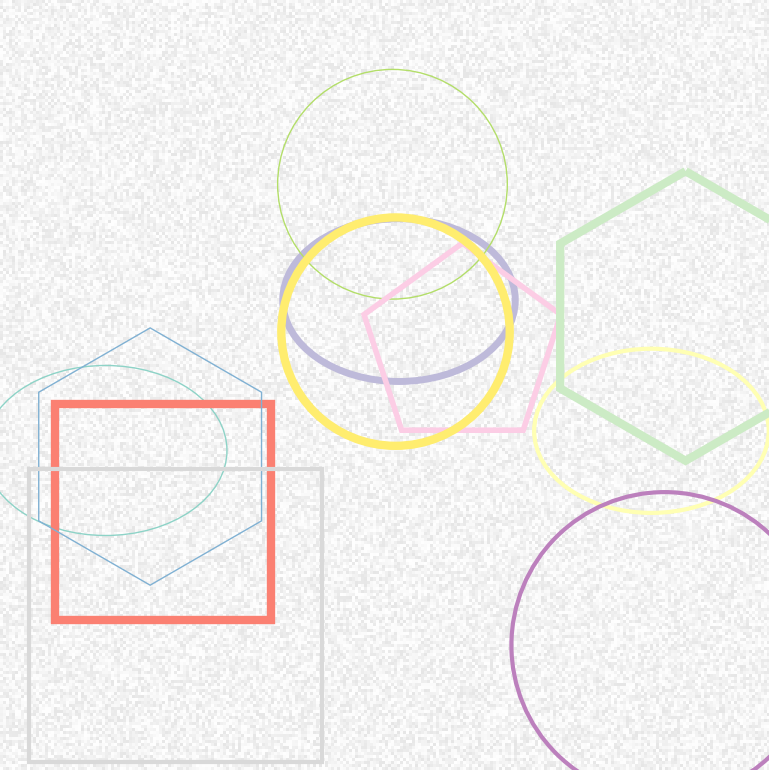[{"shape": "oval", "thickness": 0.5, "radius": 0.79, "center": [0.137, 0.415]}, {"shape": "oval", "thickness": 1.5, "radius": 0.76, "center": [0.846, 0.441]}, {"shape": "oval", "thickness": 2.5, "radius": 0.75, "center": [0.518, 0.61]}, {"shape": "square", "thickness": 3, "radius": 0.7, "center": [0.211, 0.336]}, {"shape": "hexagon", "thickness": 0.5, "radius": 0.84, "center": [0.195, 0.407]}, {"shape": "circle", "thickness": 0.5, "radius": 0.75, "center": [0.51, 0.761]}, {"shape": "pentagon", "thickness": 2, "radius": 0.67, "center": [0.601, 0.55]}, {"shape": "square", "thickness": 1.5, "radius": 0.95, "center": [0.228, 0.201]}, {"shape": "circle", "thickness": 1.5, "radius": 0.99, "center": [0.863, 0.162]}, {"shape": "hexagon", "thickness": 3, "radius": 0.94, "center": [0.89, 0.59]}, {"shape": "circle", "thickness": 3, "radius": 0.74, "center": [0.514, 0.569]}]